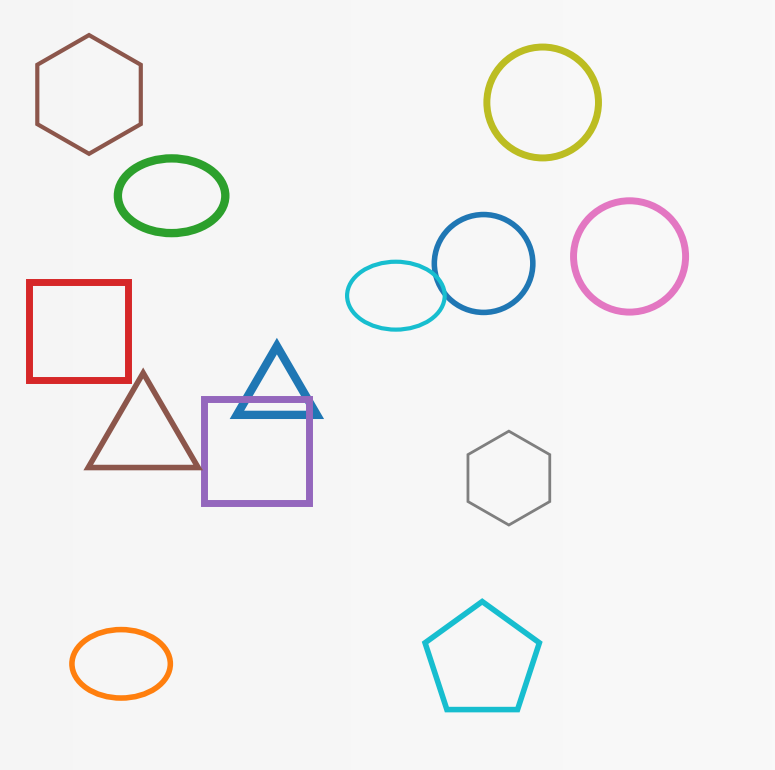[{"shape": "circle", "thickness": 2, "radius": 0.32, "center": [0.624, 0.658]}, {"shape": "triangle", "thickness": 3, "radius": 0.3, "center": [0.357, 0.491]}, {"shape": "oval", "thickness": 2, "radius": 0.32, "center": [0.156, 0.138]}, {"shape": "oval", "thickness": 3, "radius": 0.35, "center": [0.221, 0.746]}, {"shape": "square", "thickness": 2.5, "radius": 0.32, "center": [0.101, 0.57]}, {"shape": "square", "thickness": 2.5, "radius": 0.34, "center": [0.331, 0.415]}, {"shape": "hexagon", "thickness": 1.5, "radius": 0.39, "center": [0.115, 0.877]}, {"shape": "triangle", "thickness": 2, "radius": 0.41, "center": [0.185, 0.434]}, {"shape": "circle", "thickness": 2.5, "radius": 0.36, "center": [0.812, 0.667]}, {"shape": "hexagon", "thickness": 1, "radius": 0.3, "center": [0.657, 0.379]}, {"shape": "circle", "thickness": 2.5, "radius": 0.36, "center": [0.7, 0.867]}, {"shape": "pentagon", "thickness": 2, "radius": 0.39, "center": [0.622, 0.141]}, {"shape": "oval", "thickness": 1.5, "radius": 0.31, "center": [0.511, 0.616]}]